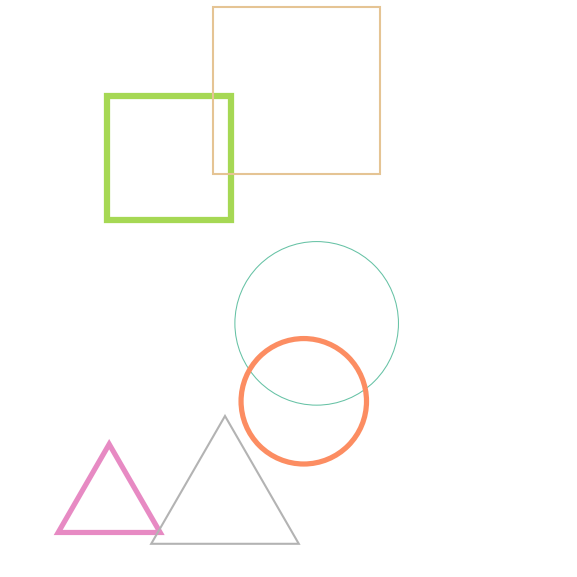[{"shape": "circle", "thickness": 0.5, "radius": 0.71, "center": [0.548, 0.439]}, {"shape": "circle", "thickness": 2.5, "radius": 0.54, "center": [0.526, 0.304]}, {"shape": "triangle", "thickness": 2.5, "radius": 0.51, "center": [0.189, 0.128]}, {"shape": "square", "thickness": 3, "radius": 0.54, "center": [0.292, 0.725]}, {"shape": "square", "thickness": 1, "radius": 0.72, "center": [0.514, 0.842]}, {"shape": "triangle", "thickness": 1, "radius": 0.74, "center": [0.39, 0.131]}]